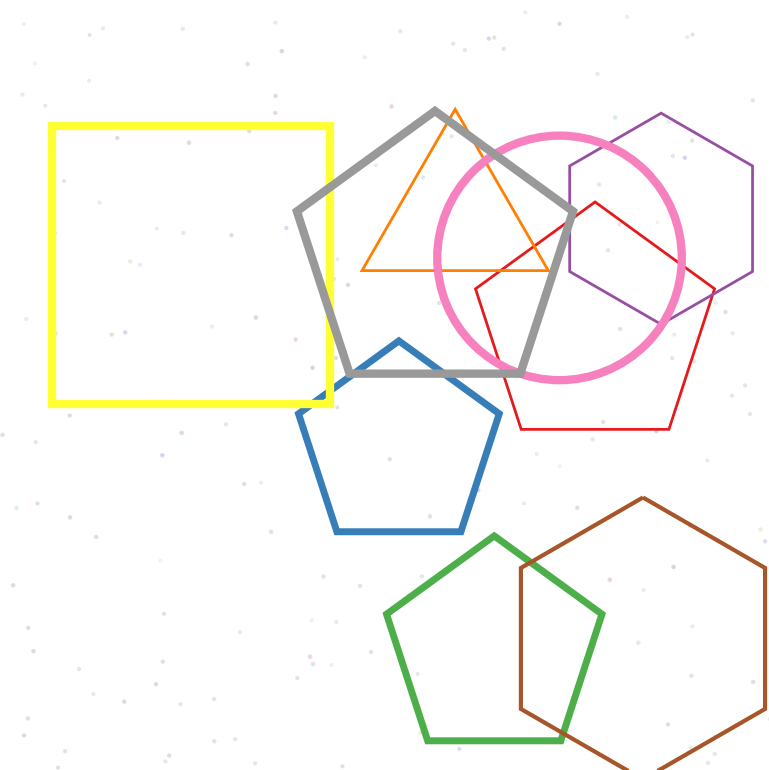[{"shape": "pentagon", "thickness": 1, "radius": 0.82, "center": [0.773, 0.574]}, {"shape": "pentagon", "thickness": 2.5, "radius": 0.69, "center": [0.518, 0.42]}, {"shape": "pentagon", "thickness": 2.5, "radius": 0.74, "center": [0.642, 0.157]}, {"shape": "hexagon", "thickness": 1, "radius": 0.69, "center": [0.859, 0.716]}, {"shape": "triangle", "thickness": 1, "radius": 0.7, "center": [0.591, 0.718]}, {"shape": "square", "thickness": 3, "radius": 0.9, "center": [0.248, 0.656]}, {"shape": "hexagon", "thickness": 1.5, "radius": 0.92, "center": [0.835, 0.171]}, {"shape": "circle", "thickness": 3, "radius": 0.79, "center": [0.727, 0.665]}, {"shape": "pentagon", "thickness": 3, "radius": 0.94, "center": [0.565, 0.667]}]